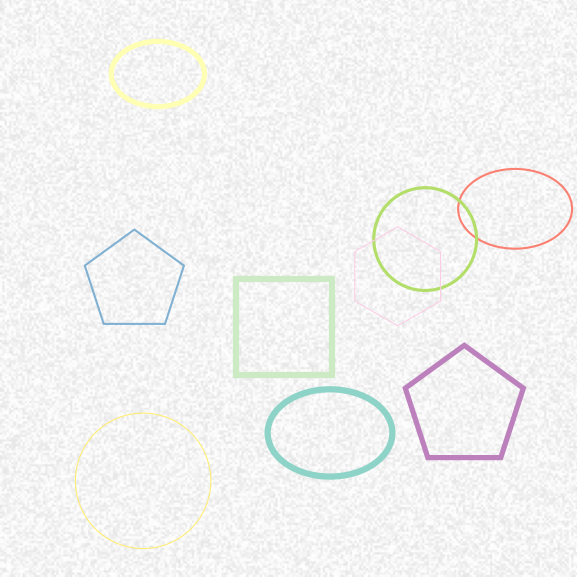[{"shape": "oval", "thickness": 3, "radius": 0.54, "center": [0.571, 0.249]}, {"shape": "oval", "thickness": 2.5, "radius": 0.4, "center": [0.273, 0.871]}, {"shape": "oval", "thickness": 1, "radius": 0.49, "center": [0.892, 0.638]}, {"shape": "pentagon", "thickness": 1, "radius": 0.45, "center": [0.233, 0.511]}, {"shape": "circle", "thickness": 1.5, "radius": 0.44, "center": [0.736, 0.585]}, {"shape": "hexagon", "thickness": 0.5, "radius": 0.43, "center": [0.689, 0.521]}, {"shape": "pentagon", "thickness": 2.5, "radius": 0.54, "center": [0.804, 0.294]}, {"shape": "square", "thickness": 3, "radius": 0.42, "center": [0.492, 0.433]}, {"shape": "circle", "thickness": 0.5, "radius": 0.59, "center": [0.248, 0.167]}]